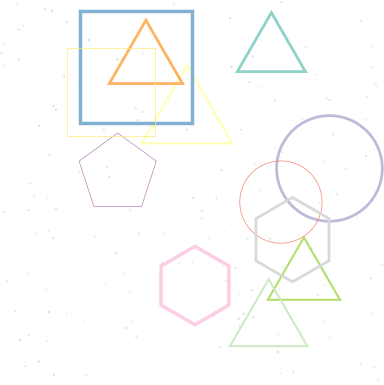[{"shape": "triangle", "thickness": 2, "radius": 0.51, "center": [0.705, 0.865]}, {"shape": "triangle", "thickness": 1.5, "radius": 0.68, "center": [0.486, 0.695]}, {"shape": "circle", "thickness": 2, "radius": 0.69, "center": [0.856, 0.562]}, {"shape": "circle", "thickness": 0.5, "radius": 0.53, "center": [0.73, 0.475]}, {"shape": "square", "thickness": 2.5, "radius": 0.73, "center": [0.353, 0.827]}, {"shape": "triangle", "thickness": 2, "radius": 0.55, "center": [0.379, 0.838]}, {"shape": "triangle", "thickness": 1.5, "radius": 0.54, "center": [0.789, 0.275]}, {"shape": "hexagon", "thickness": 2.5, "radius": 0.51, "center": [0.506, 0.258]}, {"shape": "hexagon", "thickness": 2, "radius": 0.55, "center": [0.76, 0.377]}, {"shape": "pentagon", "thickness": 0.5, "radius": 0.53, "center": [0.306, 0.549]}, {"shape": "triangle", "thickness": 1.5, "radius": 0.58, "center": [0.698, 0.159]}, {"shape": "square", "thickness": 0.5, "radius": 0.57, "center": [0.289, 0.761]}]